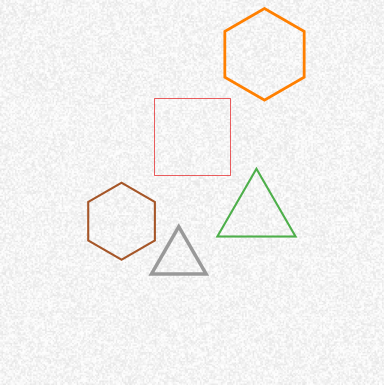[{"shape": "square", "thickness": 0.5, "radius": 0.5, "center": [0.499, 0.646]}, {"shape": "triangle", "thickness": 1.5, "radius": 0.59, "center": [0.666, 0.444]}, {"shape": "hexagon", "thickness": 2, "radius": 0.59, "center": [0.687, 0.859]}, {"shape": "hexagon", "thickness": 1.5, "radius": 0.5, "center": [0.316, 0.425]}, {"shape": "triangle", "thickness": 2.5, "radius": 0.41, "center": [0.464, 0.329]}]